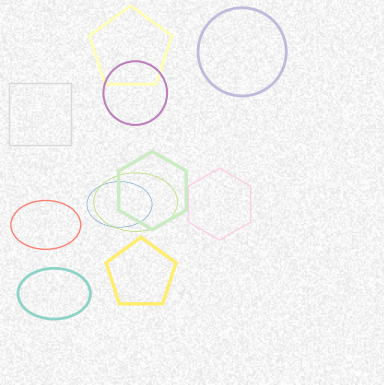[{"shape": "oval", "thickness": 2, "radius": 0.47, "center": [0.141, 0.237]}, {"shape": "pentagon", "thickness": 2, "radius": 0.56, "center": [0.339, 0.872]}, {"shape": "circle", "thickness": 2, "radius": 0.57, "center": [0.629, 0.865]}, {"shape": "oval", "thickness": 1, "radius": 0.45, "center": [0.119, 0.416]}, {"shape": "oval", "thickness": 0.5, "radius": 0.42, "center": [0.31, 0.469]}, {"shape": "oval", "thickness": 0.5, "radius": 0.54, "center": [0.352, 0.475]}, {"shape": "hexagon", "thickness": 1, "radius": 0.47, "center": [0.57, 0.47]}, {"shape": "square", "thickness": 1, "radius": 0.4, "center": [0.104, 0.703]}, {"shape": "circle", "thickness": 1.5, "radius": 0.41, "center": [0.351, 0.758]}, {"shape": "hexagon", "thickness": 2.5, "radius": 0.51, "center": [0.396, 0.505]}, {"shape": "pentagon", "thickness": 2.5, "radius": 0.48, "center": [0.366, 0.288]}]